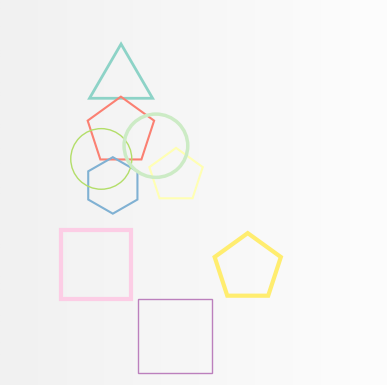[{"shape": "triangle", "thickness": 2, "radius": 0.47, "center": [0.312, 0.792]}, {"shape": "pentagon", "thickness": 1.5, "radius": 0.36, "center": [0.454, 0.544]}, {"shape": "pentagon", "thickness": 1.5, "radius": 0.45, "center": [0.312, 0.659]}, {"shape": "hexagon", "thickness": 1.5, "radius": 0.37, "center": [0.291, 0.518]}, {"shape": "circle", "thickness": 1, "radius": 0.39, "center": [0.261, 0.587]}, {"shape": "square", "thickness": 3, "radius": 0.45, "center": [0.248, 0.313]}, {"shape": "square", "thickness": 1, "radius": 0.48, "center": [0.453, 0.128]}, {"shape": "circle", "thickness": 2.5, "radius": 0.41, "center": [0.402, 0.621]}, {"shape": "pentagon", "thickness": 3, "radius": 0.45, "center": [0.639, 0.305]}]